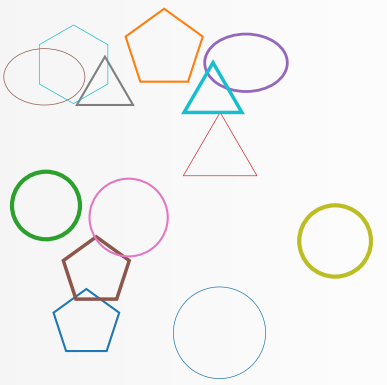[{"shape": "circle", "thickness": 0.5, "radius": 0.6, "center": [0.566, 0.136]}, {"shape": "pentagon", "thickness": 1.5, "radius": 0.45, "center": [0.223, 0.16]}, {"shape": "pentagon", "thickness": 1.5, "radius": 0.52, "center": [0.424, 0.873]}, {"shape": "circle", "thickness": 3, "radius": 0.44, "center": [0.119, 0.466]}, {"shape": "triangle", "thickness": 0.5, "radius": 0.55, "center": [0.568, 0.598]}, {"shape": "oval", "thickness": 2, "radius": 0.53, "center": [0.635, 0.837]}, {"shape": "pentagon", "thickness": 2.5, "radius": 0.45, "center": [0.248, 0.295]}, {"shape": "oval", "thickness": 0.5, "radius": 0.52, "center": [0.114, 0.8]}, {"shape": "circle", "thickness": 1.5, "radius": 0.5, "center": [0.332, 0.435]}, {"shape": "triangle", "thickness": 1.5, "radius": 0.42, "center": [0.271, 0.769]}, {"shape": "circle", "thickness": 3, "radius": 0.46, "center": [0.865, 0.374]}, {"shape": "hexagon", "thickness": 0.5, "radius": 0.51, "center": [0.19, 0.833]}, {"shape": "triangle", "thickness": 2.5, "radius": 0.43, "center": [0.55, 0.751]}]